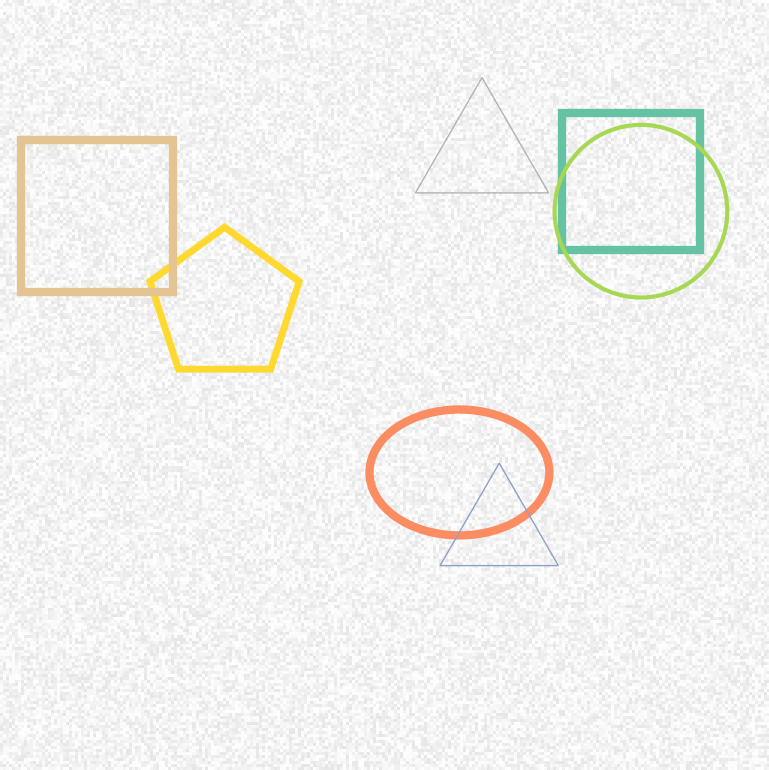[{"shape": "square", "thickness": 3, "radius": 0.45, "center": [0.82, 0.764]}, {"shape": "oval", "thickness": 3, "radius": 0.58, "center": [0.597, 0.386]}, {"shape": "triangle", "thickness": 0.5, "radius": 0.44, "center": [0.648, 0.31]}, {"shape": "circle", "thickness": 1.5, "radius": 0.56, "center": [0.832, 0.726]}, {"shape": "pentagon", "thickness": 2.5, "radius": 0.51, "center": [0.292, 0.603]}, {"shape": "square", "thickness": 3, "radius": 0.49, "center": [0.126, 0.72]}, {"shape": "triangle", "thickness": 0.5, "radius": 0.5, "center": [0.626, 0.799]}]